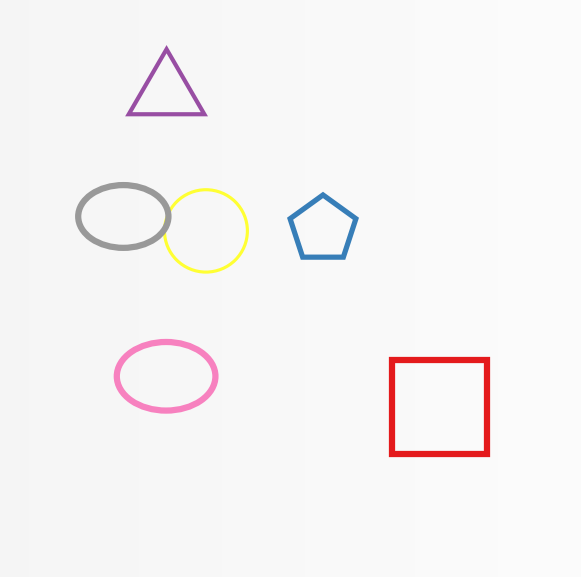[{"shape": "square", "thickness": 3, "radius": 0.41, "center": [0.756, 0.295]}, {"shape": "pentagon", "thickness": 2.5, "radius": 0.3, "center": [0.556, 0.602]}, {"shape": "triangle", "thickness": 2, "radius": 0.38, "center": [0.287, 0.839]}, {"shape": "circle", "thickness": 1.5, "radius": 0.36, "center": [0.354, 0.599]}, {"shape": "oval", "thickness": 3, "radius": 0.42, "center": [0.286, 0.348]}, {"shape": "oval", "thickness": 3, "radius": 0.39, "center": [0.212, 0.624]}]